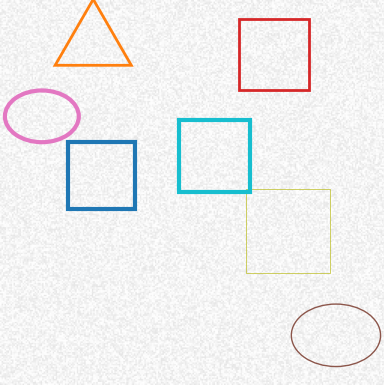[{"shape": "square", "thickness": 3, "radius": 0.44, "center": [0.264, 0.544]}, {"shape": "triangle", "thickness": 2, "radius": 0.57, "center": [0.242, 0.888]}, {"shape": "square", "thickness": 2, "radius": 0.46, "center": [0.712, 0.859]}, {"shape": "oval", "thickness": 1, "radius": 0.58, "center": [0.873, 0.129]}, {"shape": "oval", "thickness": 3, "radius": 0.48, "center": [0.109, 0.698]}, {"shape": "square", "thickness": 0.5, "radius": 0.54, "center": [0.748, 0.399]}, {"shape": "square", "thickness": 3, "radius": 0.46, "center": [0.557, 0.595]}]